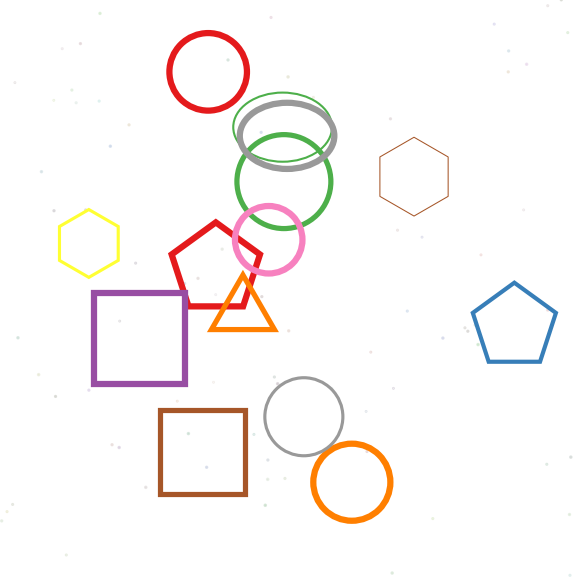[{"shape": "pentagon", "thickness": 3, "radius": 0.4, "center": [0.374, 0.534]}, {"shape": "circle", "thickness": 3, "radius": 0.34, "center": [0.36, 0.875]}, {"shape": "pentagon", "thickness": 2, "radius": 0.38, "center": [0.891, 0.434]}, {"shape": "oval", "thickness": 1, "radius": 0.43, "center": [0.489, 0.779]}, {"shape": "circle", "thickness": 2.5, "radius": 0.41, "center": [0.492, 0.685]}, {"shape": "square", "thickness": 3, "radius": 0.39, "center": [0.242, 0.413]}, {"shape": "triangle", "thickness": 2.5, "radius": 0.31, "center": [0.421, 0.46]}, {"shape": "circle", "thickness": 3, "radius": 0.33, "center": [0.609, 0.164]}, {"shape": "hexagon", "thickness": 1.5, "radius": 0.29, "center": [0.154, 0.578]}, {"shape": "hexagon", "thickness": 0.5, "radius": 0.34, "center": [0.717, 0.693]}, {"shape": "square", "thickness": 2.5, "radius": 0.37, "center": [0.351, 0.217]}, {"shape": "circle", "thickness": 3, "radius": 0.29, "center": [0.465, 0.584]}, {"shape": "circle", "thickness": 1.5, "radius": 0.34, "center": [0.526, 0.278]}, {"shape": "oval", "thickness": 3, "radius": 0.41, "center": [0.497, 0.764]}]